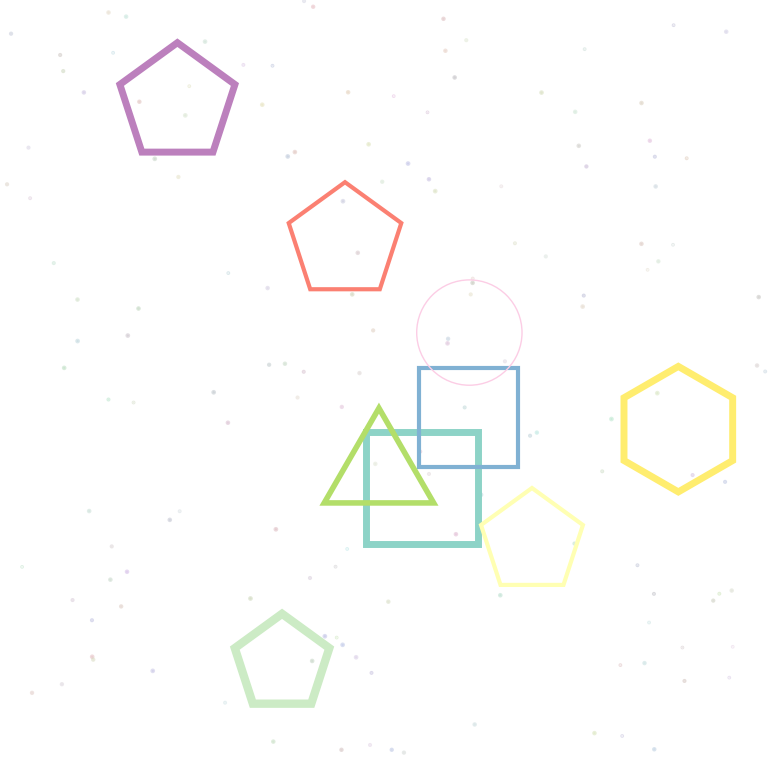[{"shape": "square", "thickness": 2.5, "radius": 0.36, "center": [0.548, 0.366]}, {"shape": "pentagon", "thickness": 1.5, "radius": 0.35, "center": [0.691, 0.297]}, {"shape": "pentagon", "thickness": 1.5, "radius": 0.38, "center": [0.448, 0.687]}, {"shape": "square", "thickness": 1.5, "radius": 0.32, "center": [0.608, 0.458]}, {"shape": "triangle", "thickness": 2, "radius": 0.41, "center": [0.492, 0.388]}, {"shape": "circle", "thickness": 0.5, "radius": 0.34, "center": [0.61, 0.568]}, {"shape": "pentagon", "thickness": 2.5, "radius": 0.39, "center": [0.23, 0.866]}, {"shape": "pentagon", "thickness": 3, "radius": 0.32, "center": [0.366, 0.138]}, {"shape": "hexagon", "thickness": 2.5, "radius": 0.41, "center": [0.881, 0.443]}]